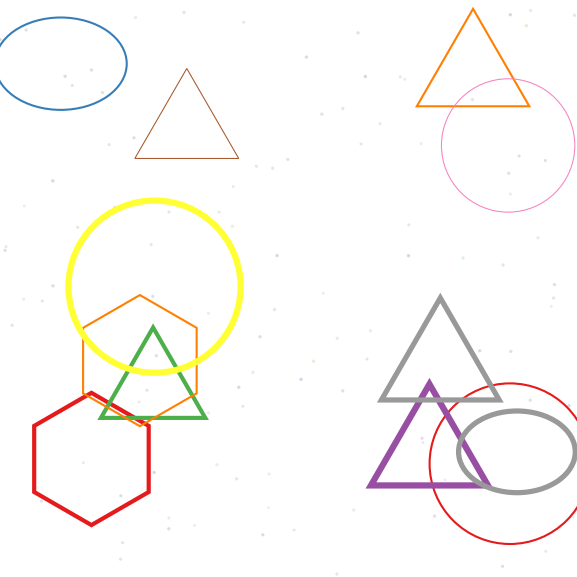[{"shape": "hexagon", "thickness": 2, "radius": 0.57, "center": [0.158, 0.204]}, {"shape": "circle", "thickness": 1, "radius": 0.7, "center": [0.883, 0.196]}, {"shape": "oval", "thickness": 1, "radius": 0.57, "center": [0.105, 0.889]}, {"shape": "triangle", "thickness": 2, "radius": 0.52, "center": [0.265, 0.328]}, {"shape": "triangle", "thickness": 3, "radius": 0.58, "center": [0.744, 0.217]}, {"shape": "triangle", "thickness": 1, "radius": 0.56, "center": [0.819, 0.871]}, {"shape": "hexagon", "thickness": 1, "radius": 0.57, "center": [0.242, 0.375]}, {"shape": "circle", "thickness": 3, "radius": 0.75, "center": [0.268, 0.503]}, {"shape": "triangle", "thickness": 0.5, "radius": 0.52, "center": [0.323, 0.777]}, {"shape": "circle", "thickness": 0.5, "radius": 0.58, "center": [0.88, 0.747]}, {"shape": "triangle", "thickness": 2.5, "radius": 0.59, "center": [0.762, 0.365]}, {"shape": "oval", "thickness": 2.5, "radius": 0.51, "center": [0.895, 0.217]}]